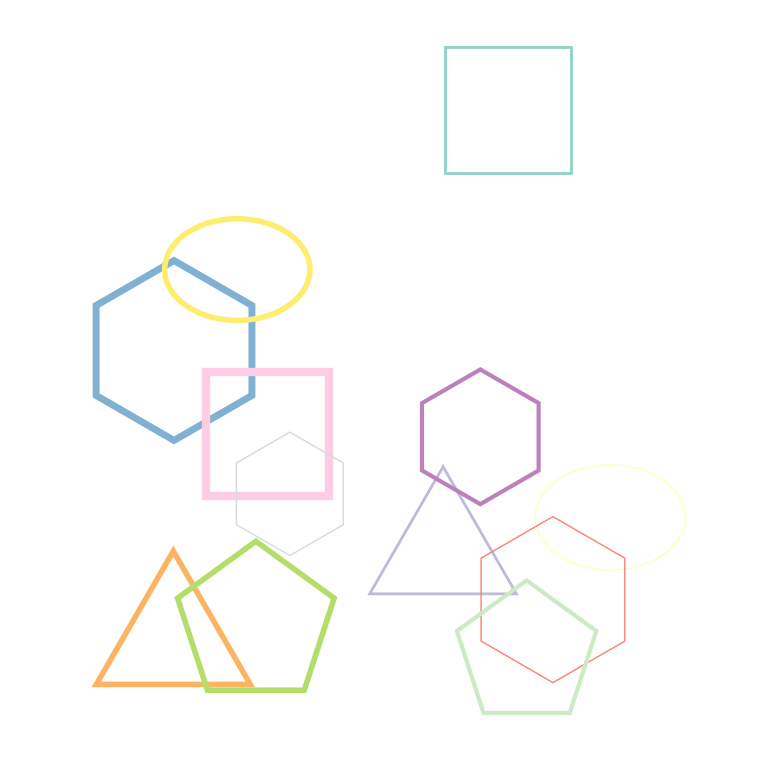[{"shape": "square", "thickness": 1, "radius": 0.41, "center": [0.66, 0.857]}, {"shape": "oval", "thickness": 0.5, "radius": 0.49, "center": [0.793, 0.328]}, {"shape": "triangle", "thickness": 1, "radius": 0.55, "center": [0.575, 0.284]}, {"shape": "hexagon", "thickness": 0.5, "radius": 0.54, "center": [0.718, 0.221]}, {"shape": "hexagon", "thickness": 2.5, "radius": 0.58, "center": [0.226, 0.545]}, {"shape": "triangle", "thickness": 2, "radius": 0.58, "center": [0.225, 0.169]}, {"shape": "pentagon", "thickness": 2, "radius": 0.53, "center": [0.332, 0.19]}, {"shape": "square", "thickness": 3, "radius": 0.4, "center": [0.348, 0.436]}, {"shape": "hexagon", "thickness": 0.5, "radius": 0.4, "center": [0.376, 0.359]}, {"shape": "hexagon", "thickness": 1.5, "radius": 0.44, "center": [0.624, 0.433]}, {"shape": "pentagon", "thickness": 1.5, "radius": 0.48, "center": [0.684, 0.151]}, {"shape": "oval", "thickness": 2, "radius": 0.47, "center": [0.308, 0.65]}]